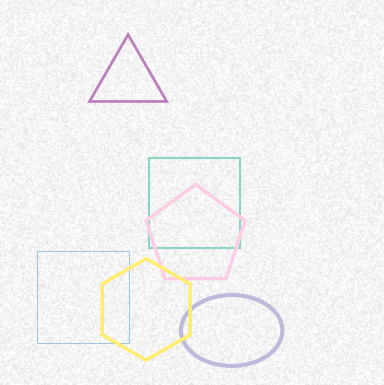[{"shape": "square", "thickness": 1.5, "radius": 0.59, "center": [0.505, 0.473]}, {"shape": "oval", "thickness": 3, "radius": 0.66, "center": [0.602, 0.142]}, {"shape": "square", "thickness": 0.5, "radius": 0.6, "center": [0.216, 0.229]}, {"shape": "pentagon", "thickness": 2.5, "radius": 0.68, "center": [0.508, 0.385]}, {"shape": "triangle", "thickness": 2, "radius": 0.58, "center": [0.333, 0.794]}, {"shape": "hexagon", "thickness": 2.5, "radius": 0.66, "center": [0.38, 0.196]}]